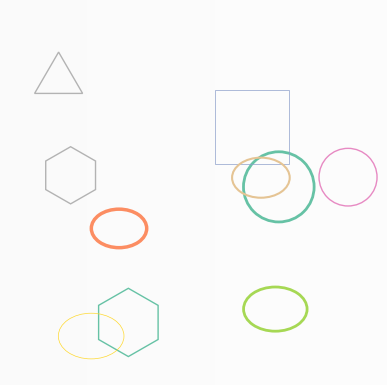[{"shape": "circle", "thickness": 2, "radius": 0.46, "center": [0.719, 0.515]}, {"shape": "hexagon", "thickness": 1, "radius": 0.44, "center": [0.331, 0.163]}, {"shape": "oval", "thickness": 2.5, "radius": 0.36, "center": [0.307, 0.407]}, {"shape": "square", "thickness": 0.5, "radius": 0.48, "center": [0.651, 0.669]}, {"shape": "circle", "thickness": 1, "radius": 0.37, "center": [0.898, 0.54]}, {"shape": "oval", "thickness": 2, "radius": 0.41, "center": [0.711, 0.197]}, {"shape": "oval", "thickness": 0.5, "radius": 0.42, "center": [0.235, 0.127]}, {"shape": "oval", "thickness": 1.5, "radius": 0.37, "center": [0.673, 0.538]}, {"shape": "hexagon", "thickness": 1, "radius": 0.37, "center": [0.182, 0.545]}, {"shape": "triangle", "thickness": 1, "radius": 0.36, "center": [0.151, 0.793]}]